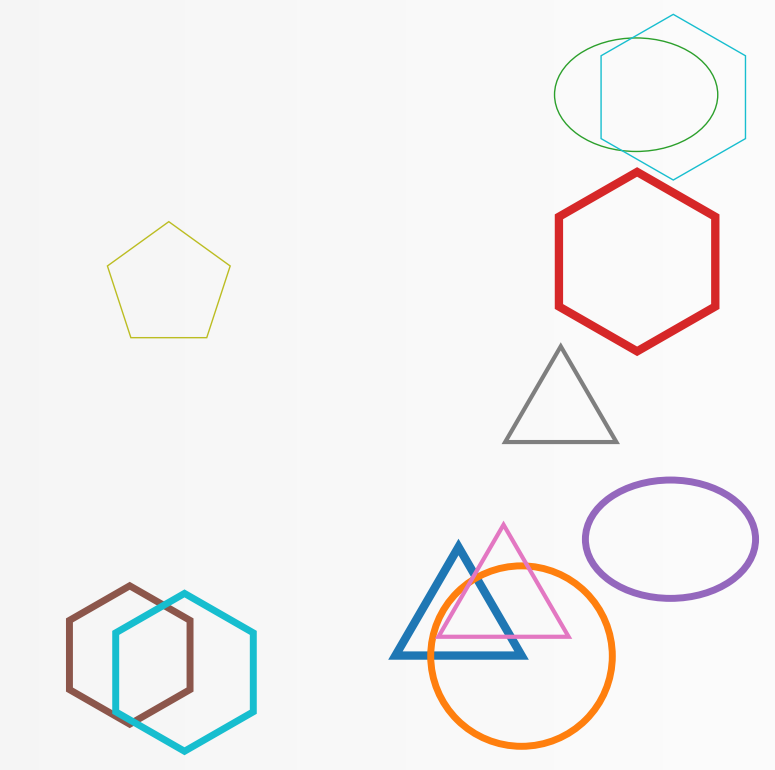[{"shape": "triangle", "thickness": 3, "radius": 0.47, "center": [0.592, 0.196]}, {"shape": "circle", "thickness": 2.5, "radius": 0.59, "center": [0.673, 0.148]}, {"shape": "oval", "thickness": 0.5, "radius": 0.53, "center": [0.821, 0.877]}, {"shape": "hexagon", "thickness": 3, "radius": 0.58, "center": [0.822, 0.66]}, {"shape": "oval", "thickness": 2.5, "radius": 0.55, "center": [0.865, 0.3]}, {"shape": "hexagon", "thickness": 2.5, "radius": 0.45, "center": [0.167, 0.149]}, {"shape": "triangle", "thickness": 1.5, "radius": 0.48, "center": [0.65, 0.222]}, {"shape": "triangle", "thickness": 1.5, "radius": 0.41, "center": [0.724, 0.467]}, {"shape": "pentagon", "thickness": 0.5, "radius": 0.42, "center": [0.218, 0.629]}, {"shape": "hexagon", "thickness": 2.5, "radius": 0.51, "center": [0.238, 0.127]}, {"shape": "hexagon", "thickness": 0.5, "radius": 0.54, "center": [0.869, 0.874]}]